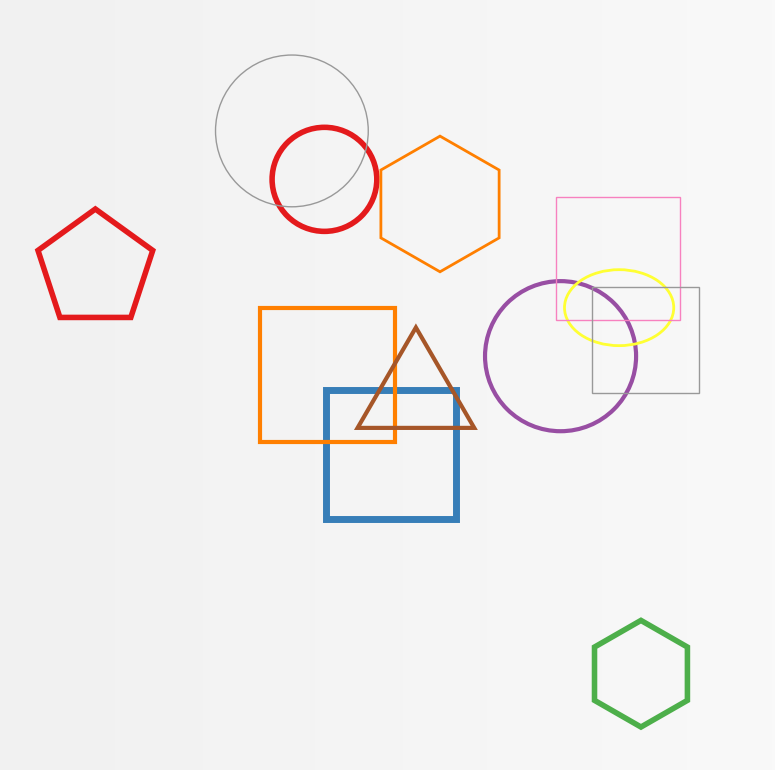[{"shape": "pentagon", "thickness": 2, "radius": 0.39, "center": [0.123, 0.651]}, {"shape": "circle", "thickness": 2, "radius": 0.34, "center": [0.419, 0.767]}, {"shape": "square", "thickness": 2.5, "radius": 0.42, "center": [0.505, 0.41]}, {"shape": "hexagon", "thickness": 2, "radius": 0.35, "center": [0.827, 0.125]}, {"shape": "circle", "thickness": 1.5, "radius": 0.49, "center": [0.723, 0.537]}, {"shape": "square", "thickness": 1.5, "radius": 0.44, "center": [0.423, 0.513]}, {"shape": "hexagon", "thickness": 1, "radius": 0.44, "center": [0.568, 0.735]}, {"shape": "oval", "thickness": 1, "radius": 0.35, "center": [0.799, 0.6]}, {"shape": "triangle", "thickness": 1.5, "radius": 0.43, "center": [0.537, 0.488]}, {"shape": "square", "thickness": 0.5, "radius": 0.4, "center": [0.798, 0.665]}, {"shape": "square", "thickness": 0.5, "radius": 0.34, "center": [0.833, 0.559]}, {"shape": "circle", "thickness": 0.5, "radius": 0.49, "center": [0.377, 0.83]}]